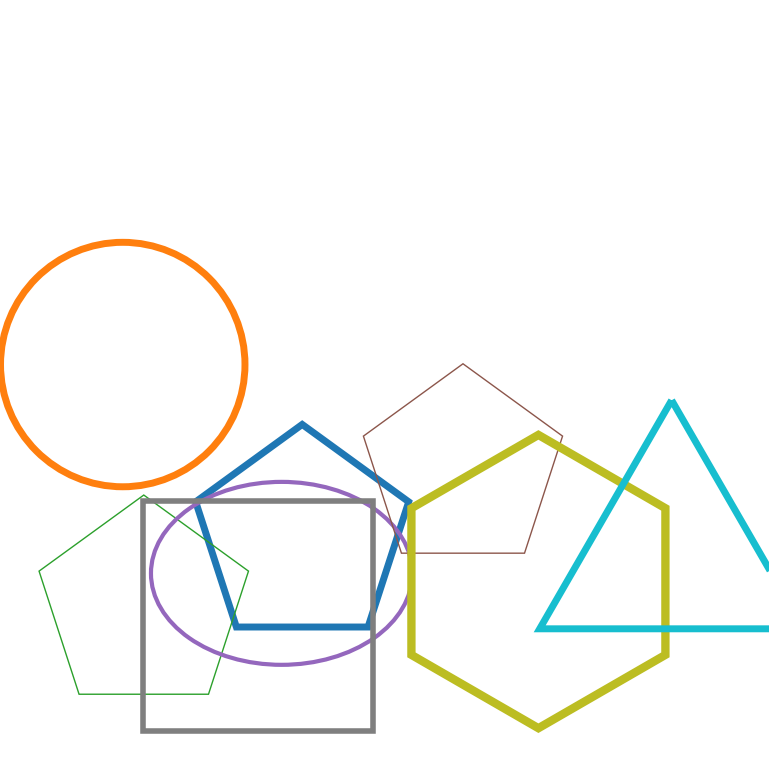[{"shape": "pentagon", "thickness": 2.5, "radius": 0.73, "center": [0.392, 0.303]}, {"shape": "circle", "thickness": 2.5, "radius": 0.79, "center": [0.159, 0.527]}, {"shape": "pentagon", "thickness": 0.5, "radius": 0.71, "center": [0.187, 0.214]}, {"shape": "oval", "thickness": 1.5, "radius": 0.85, "center": [0.366, 0.255]}, {"shape": "pentagon", "thickness": 0.5, "radius": 0.68, "center": [0.601, 0.392]}, {"shape": "square", "thickness": 2, "radius": 0.75, "center": [0.335, 0.2]}, {"shape": "hexagon", "thickness": 3, "radius": 0.95, "center": [0.699, 0.245]}, {"shape": "triangle", "thickness": 2.5, "radius": 0.99, "center": [0.872, 0.282]}]